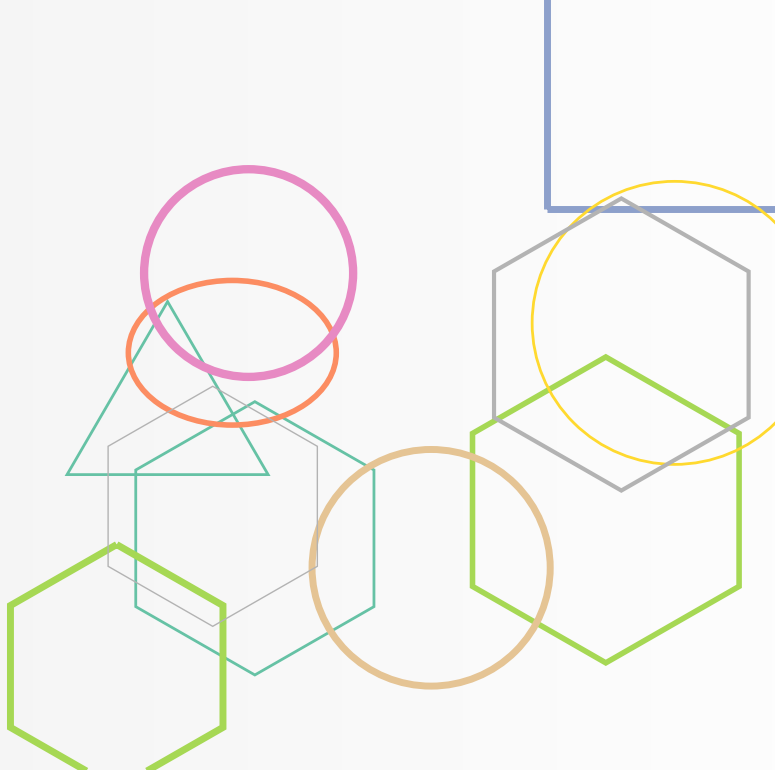[{"shape": "triangle", "thickness": 1, "radius": 0.75, "center": [0.216, 0.459]}, {"shape": "hexagon", "thickness": 1, "radius": 0.89, "center": [0.329, 0.301]}, {"shape": "oval", "thickness": 2, "radius": 0.67, "center": [0.3, 0.542]}, {"shape": "square", "thickness": 2.5, "radius": 0.76, "center": [0.858, 0.879]}, {"shape": "circle", "thickness": 3, "radius": 0.67, "center": [0.321, 0.645]}, {"shape": "hexagon", "thickness": 2.5, "radius": 0.79, "center": [0.151, 0.134]}, {"shape": "hexagon", "thickness": 2, "radius": 0.99, "center": [0.782, 0.338]}, {"shape": "circle", "thickness": 1, "radius": 0.92, "center": [0.87, 0.581]}, {"shape": "circle", "thickness": 2.5, "radius": 0.77, "center": [0.556, 0.263]}, {"shape": "hexagon", "thickness": 0.5, "radius": 0.78, "center": [0.274, 0.342]}, {"shape": "hexagon", "thickness": 1.5, "radius": 0.95, "center": [0.802, 0.553]}]